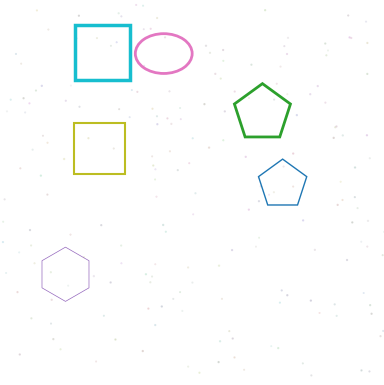[{"shape": "pentagon", "thickness": 1, "radius": 0.33, "center": [0.734, 0.521]}, {"shape": "pentagon", "thickness": 2, "radius": 0.38, "center": [0.682, 0.706]}, {"shape": "hexagon", "thickness": 0.5, "radius": 0.35, "center": [0.17, 0.288]}, {"shape": "oval", "thickness": 2, "radius": 0.37, "center": [0.425, 0.861]}, {"shape": "square", "thickness": 1.5, "radius": 0.33, "center": [0.259, 0.614]}, {"shape": "square", "thickness": 2.5, "radius": 0.35, "center": [0.267, 0.863]}]